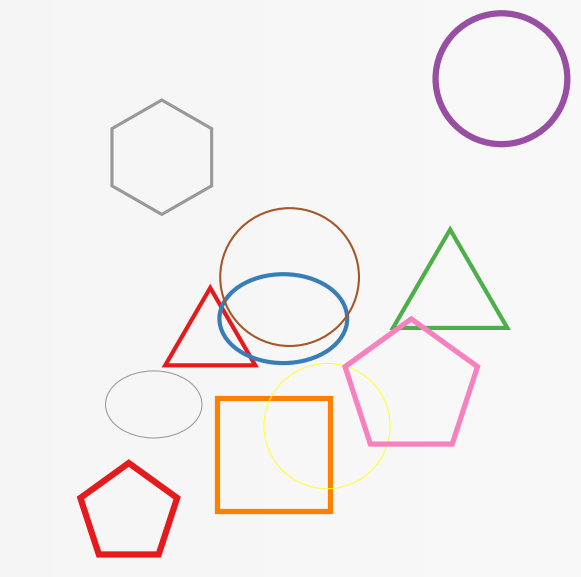[{"shape": "triangle", "thickness": 2, "radius": 0.45, "center": [0.362, 0.411]}, {"shape": "pentagon", "thickness": 3, "radius": 0.44, "center": [0.222, 0.11]}, {"shape": "oval", "thickness": 2, "radius": 0.55, "center": [0.487, 0.447]}, {"shape": "triangle", "thickness": 2, "radius": 0.57, "center": [0.774, 0.488]}, {"shape": "circle", "thickness": 3, "radius": 0.57, "center": [0.863, 0.863]}, {"shape": "square", "thickness": 2.5, "radius": 0.49, "center": [0.471, 0.212]}, {"shape": "circle", "thickness": 0.5, "radius": 0.54, "center": [0.563, 0.261]}, {"shape": "circle", "thickness": 1, "radius": 0.6, "center": [0.498, 0.519]}, {"shape": "pentagon", "thickness": 2.5, "radius": 0.6, "center": [0.708, 0.327]}, {"shape": "oval", "thickness": 0.5, "radius": 0.41, "center": [0.264, 0.299]}, {"shape": "hexagon", "thickness": 1.5, "radius": 0.5, "center": [0.278, 0.727]}]